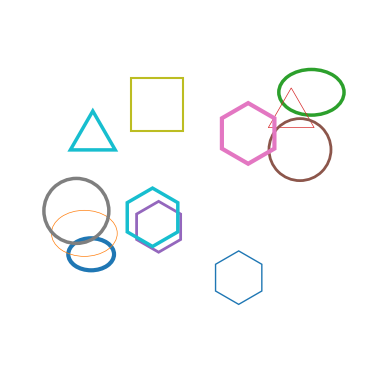[{"shape": "hexagon", "thickness": 1, "radius": 0.35, "center": [0.62, 0.279]}, {"shape": "oval", "thickness": 3, "radius": 0.3, "center": [0.237, 0.34]}, {"shape": "oval", "thickness": 0.5, "radius": 0.43, "center": [0.219, 0.394]}, {"shape": "oval", "thickness": 2.5, "radius": 0.42, "center": [0.809, 0.76]}, {"shape": "triangle", "thickness": 0.5, "radius": 0.34, "center": [0.756, 0.703]}, {"shape": "hexagon", "thickness": 2, "radius": 0.33, "center": [0.412, 0.411]}, {"shape": "circle", "thickness": 2, "radius": 0.4, "center": [0.779, 0.611]}, {"shape": "hexagon", "thickness": 3, "radius": 0.39, "center": [0.645, 0.653]}, {"shape": "circle", "thickness": 2.5, "radius": 0.42, "center": [0.198, 0.452]}, {"shape": "square", "thickness": 1.5, "radius": 0.34, "center": [0.408, 0.728]}, {"shape": "hexagon", "thickness": 2.5, "radius": 0.38, "center": [0.396, 0.436]}, {"shape": "triangle", "thickness": 2.5, "radius": 0.34, "center": [0.241, 0.644]}]